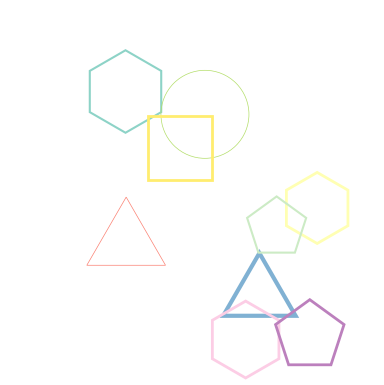[{"shape": "hexagon", "thickness": 1.5, "radius": 0.54, "center": [0.326, 0.762]}, {"shape": "hexagon", "thickness": 2, "radius": 0.46, "center": [0.824, 0.46]}, {"shape": "triangle", "thickness": 0.5, "radius": 0.59, "center": [0.328, 0.37]}, {"shape": "triangle", "thickness": 3, "radius": 0.54, "center": [0.674, 0.234]}, {"shape": "circle", "thickness": 0.5, "radius": 0.57, "center": [0.532, 0.703]}, {"shape": "hexagon", "thickness": 2, "radius": 0.5, "center": [0.638, 0.118]}, {"shape": "pentagon", "thickness": 2, "radius": 0.47, "center": [0.805, 0.128]}, {"shape": "pentagon", "thickness": 1.5, "radius": 0.4, "center": [0.719, 0.409]}, {"shape": "square", "thickness": 2, "radius": 0.42, "center": [0.468, 0.615]}]